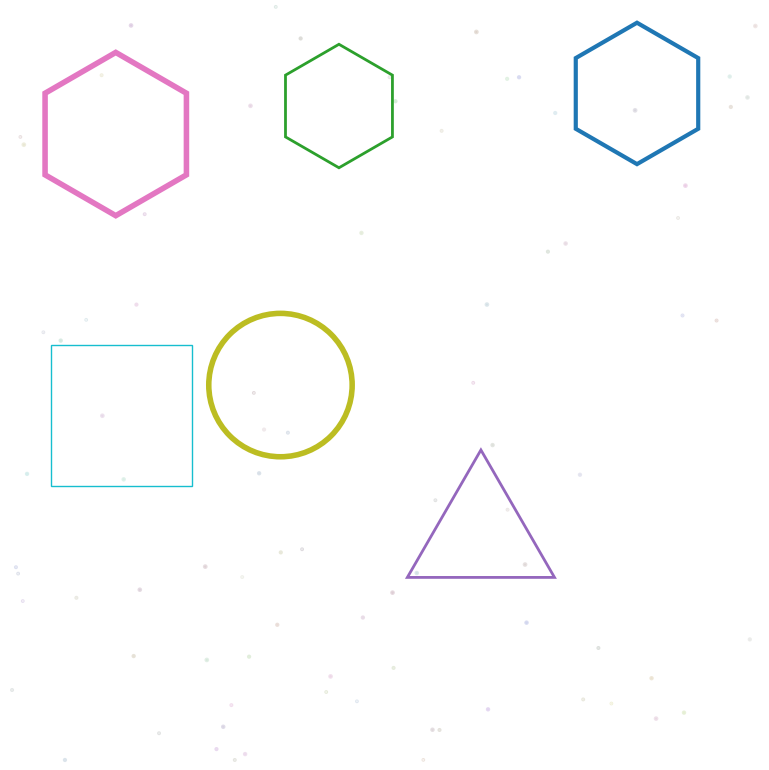[{"shape": "hexagon", "thickness": 1.5, "radius": 0.46, "center": [0.827, 0.879]}, {"shape": "hexagon", "thickness": 1, "radius": 0.4, "center": [0.44, 0.862]}, {"shape": "triangle", "thickness": 1, "radius": 0.55, "center": [0.625, 0.305]}, {"shape": "hexagon", "thickness": 2, "radius": 0.53, "center": [0.15, 0.826]}, {"shape": "circle", "thickness": 2, "radius": 0.47, "center": [0.364, 0.5]}, {"shape": "square", "thickness": 0.5, "radius": 0.46, "center": [0.158, 0.46]}]